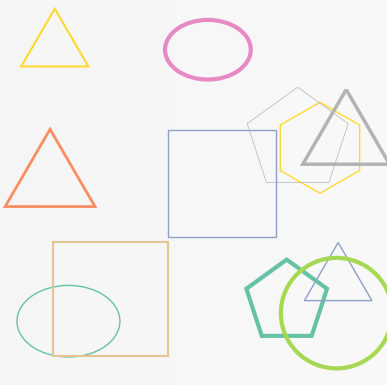[{"shape": "oval", "thickness": 1, "radius": 0.66, "center": [0.177, 0.166]}, {"shape": "pentagon", "thickness": 3, "radius": 0.55, "center": [0.74, 0.216]}, {"shape": "triangle", "thickness": 2, "radius": 0.67, "center": [0.129, 0.53]}, {"shape": "square", "thickness": 1, "radius": 0.69, "center": [0.573, 0.523]}, {"shape": "triangle", "thickness": 1, "radius": 0.5, "center": [0.873, 0.269]}, {"shape": "oval", "thickness": 3, "radius": 0.55, "center": [0.537, 0.871]}, {"shape": "circle", "thickness": 3, "radius": 0.72, "center": [0.868, 0.187]}, {"shape": "triangle", "thickness": 1.5, "radius": 0.5, "center": [0.141, 0.877]}, {"shape": "hexagon", "thickness": 1, "radius": 0.59, "center": [0.826, 0.616]}, {"shape": "square", "thickness": 1.5, "radius": 0.74, "center": [0.285, 0.223]}, {"shape": "triangle", "thickness": 2.5, "radius": 0.65, "center": [0.893, 0.638]}, {"shape": "pentagon", "thickness": 0.5, "radius": 0.68, "center": [0.768, 0.637]}]